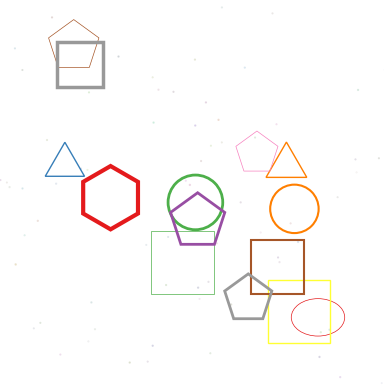[{"shape": "hexagon", "thickness": 3, "radius": 0.41, "center": [0.287, 0.487]}, {"shape": "oval", "thickness": 0.5, "radius": 0.35, "center": [0.826, 0.176]}, {"shape": "triangle", "thickness": 1, "radius": 0.29, "center": [0.169, 0.572]}, {"shape": "circle", "thickness": 2, "radius": 0.36, "center": [0.508, 0.474]}, {"shape": "square", "thickness": 0.5, "radius": 0.41, "center": [0.474, 0.319]}, {"shape": "pentagon", "thickness": 2, "radius": 0.37, "center": [0.513, 0.425]}, {"shape": "triangle", "thickness": 1, "radius": 0.31, "center": [0.744, 0.57]}, {"shape": "circle", "thickness": 1.5, "radius": 0.31, "center": [0.765, 0.458]}, {"shape": "square", "thickness": 1, "radius": 0.4, "center": [0.777, 0.191]}, {"shape": "pentagon", "thickness": 0.5, "radius": 0.34, "center": [0.192, 0.88]}, {"shape": "square", "thickness": 1.5, "radius": 0.35, "center": [0.721, 0.307]}, {"shape": "pentagon", "thickness": 0.5, "radius": 0.29, "center": [0.667, 0.602]}, {"shape": "pentagon", "thickness": 2, "radius": 0.32, "center": [0.645, 0.224]}, {"shape": "square", "thickness": 2.5, "radius": 0.3, "center": [0.207, 0.832]}]